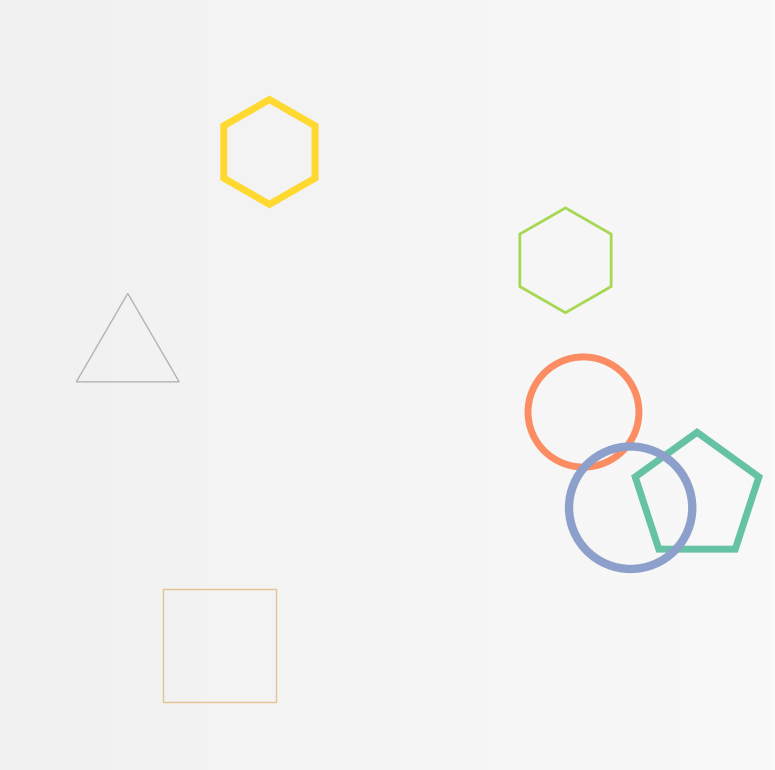[{"shape": "pentagon", "thickness": 2.5, "radius": 0.42, "center": [0.899, 0.355]}, {"shape": "circle", "thickness": 2.5, "radius": 0.36, "center": [0.753, 0.465]}, {"shape": "circle", "thickness": 3, "radius": 0.4, "center": [0.814, 0.341]}, {"shape": "hexagon", "thickness": 1, "radius": 0.34, "center": [0.73, 0.662]}, {"shape": "hexagon", "thickness": 2.5, "radius": 0.34, "center": [0.348, 0.803]}, {"shape": "square", "thickness": 0.5, "radius": 0.36, "center": [0.283, 0.162]}, {"shape": "triangle", "thickness": 0.5, "radius": 0.38, "center": [0.165, 0.542]}]